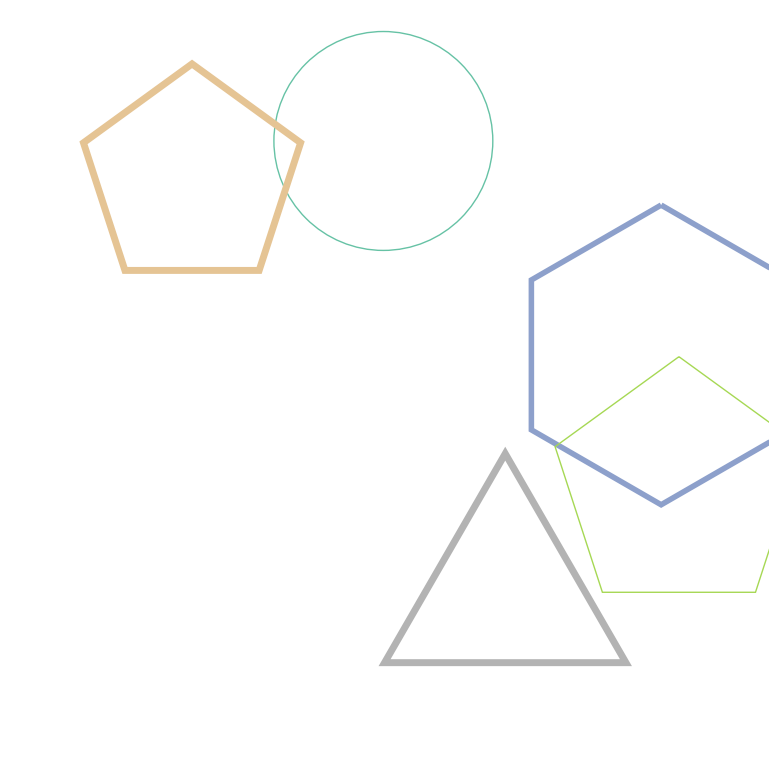[{"shape": "circle", "thickness": 0.5, "radius": 0.71, "center": [0.498, 0.817]}, {"shape": "hexagon", "thickness": 2, "radius": 0.97, "center": [0.859, 0.539]}, {"shape": "pentagon", "thickness": 0.5, "radius": 0.85, "center": [0.882, 0.368]}, {"shape": "pentagon", "thickness": 2.5, "radius": 0.74, "center": [0.249, 0.769]}, {"shape": "triangle", "thickness": 2.5, "radius": 0.9, "center": [0.656, 0.23]}]